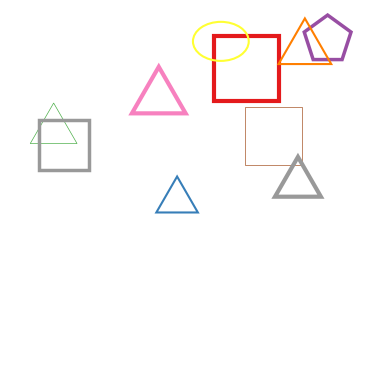[{"shape": "square", "thickness": 3, "radius": 0.42, "center": [0.64, 0.823]}, {"shape": "triangle", "thickness": 1.5, "radius": 0.31, "center": [0.46, 0.479]}, {"shape": "triangle", "thickness": 0.5, "radius": 0.35, "center": [0.139, 0.662]}, {"shape": "pentagon", "thickness": 2.5, "radius": 0.32, "center": [0.851, 0.897]}, {"shape": "triangle", "thickness": 1.5, "radius": 0.4, "center": [0.792, 0.873]}, {"shape": "oval", "thickness": 1.5, "radius": 0.36, "center": [0.574, 0.893]}, {"shape": "square", "thickness": 0.5, "radius": 0.37, "center": [0.711, 0.647]}, {"shape": "triangle", "thickness": 3, "radius": 0.4, "center": [0.412, 0.746]}, {"shape": "triangle", "thickness": 3, "radius": 0.34, "center": [0.774, 0.524]}, {"shape": "square", "thickness": 2.5, "radius": 0.33, "center": [0.166, 0.623]}]